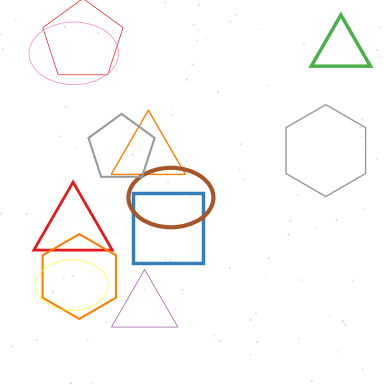[{"shape": "triangle", "thickness": 2, "radius": 0.59, "center": [0.19, 0.409]}, {"shape": "pentagon", "thickness": 0.5, "radius": 0.55, "center": [0.215, 0.894]}, {"shape": "square", "thickness": 2.5, "radius": 0.45, "center": [0.437, 0.407]}, {"shape": "triangle", "thickness": 2.5, "radius": 0.44, "center": [0.885, 0.873]}, {"shape": "triangle", "thickness": 0.5, "radius": 0.5, "center": [0.376, 0.2]}, {"shape": "hexagon", "thickness": 1.5, "radius": 0.55, "center": [0.206, 0.282]}, {"shape": "triangle", "thickness": 1, "radius": 0.56, "center": [0.385, 0.603]}, {"shape": "oval", "thickness": 0.5, "radius": 0.47, "center": [0.187, 0.259]}, {"shape": "oval", "thickness": 3, "radius": 0.55, "center": [0.444, 0.487]}, {"shape": "oval", "thickness": 0.5, "radius": 0.58, "center": [0.192, 0.861]}, {"shape": "pentagon", "thickness": 1.5, "radius": 0.45, "center": [0.316, 0.614]}, {"shape": "hexagon", "thickness": 1, "radius": 0.6, "center": [0.846, 0.609]}]